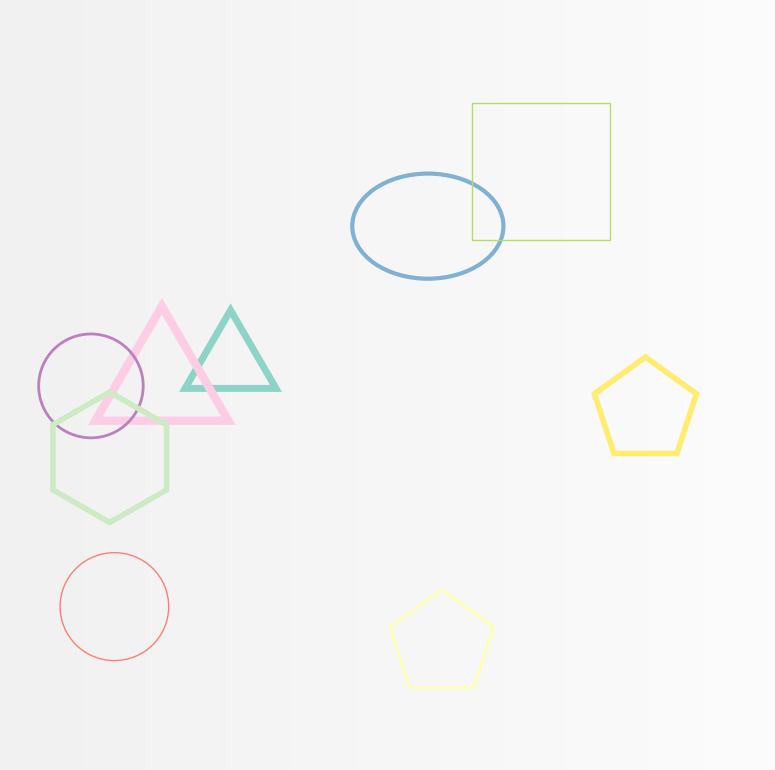[{"shape": "triangle", "thickness": 2.5, "radius": 0.34, "center": [0.297, 0.529]}, {"shape": "pentagon", "thickness": 1, "radius": 0.35, "center": [0.57, 0.164]}, {"shape": "circle", "thickness": 0.5, "radius": 0.35, "center": [0.148, 0.212]}, {"shape": "oval", "thickness": 1.5, "radius": 0.49, "center": [0.552, 0.706]}, {"shape": "square", "thickness": 0.5, "radius": 0.44, "center": [0.698, 0.777]}, {"shape": "triangle", "thickness": 3, "radius": 0.5, "center": [0.209, 0.503]}, {"shape": "circle", "thickness": 1, "radius": 0.34, "center": [0.117, 0.499]}, {"shape": "hexagon", "thickness": 2, "radius": 0.42, "center": [0.142, 0.406]}, {"shape": "pentagon", "thickness": 2, "radius": 0.35, "center": [0.833, 0.467]}]